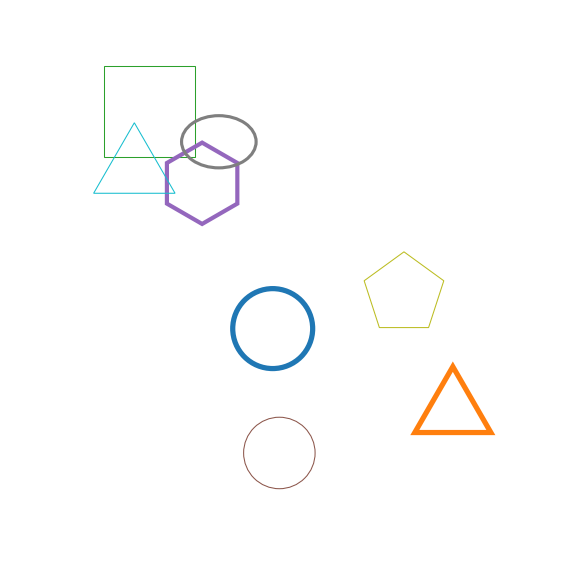[{"shape": "circle", "thickness": 2.5, "radius": 0.35, "center": [0.472, 0.43]}, {"shape": "triangle", "thickness": 2.5, "radius": 0.38, "center": [0.784, 0.288]}, {"shape": "square", "thickness": 0.5, "radius": 0.39, "center": [0.259, 0.806]}, {"shape": "hexagon", "thickness": 2, "radius": 0.35, "center": [0.35, 0.682]}, {"shape": "circle", "thickness": 0.5, "radius": 0.31, "center": [0.484, 0.215]}, {"shape": "oval", "thickness": 1.5, "radius": 0.32, "center": [0.379, 0.754]}, {"shape": "pentagon", "thickness": 0.5, "radius": 0.36, "center": [0.7, 0.491]}, {"shape": "triangle", "thickness": 0.5, "radius": 0.41, "center": [0.233, 0.705]}]